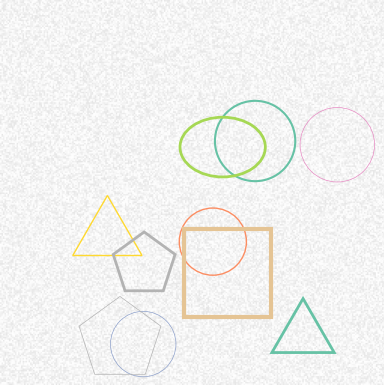[{"shape": "circle", "thickness": 1.5, "radius": 0.52, "center": [0.663, 0.634]}, {"shape": "triangle", "thickness": 2, "radius": 0.47, "center": [0.787, 0.131]}, {"shape": "circle", "thickness": 1, "radius": 0.44, "center": [0.553, 0.372]}, {"shape": "circle", "thickness": 0.5, "radius": 0.43, "center": [0.372, 0.106]}, {"shape": "circle", "thickness": 0.5, "radius": 0.48, "center": [0.876, 0.624]}, {"shape": "oval", "thickness": 2, "radius": 0.55, "center": [0.578, 0.618]}, {"shape": "triangle", "thickness": 1, "radius": 0.52, "center": [0.279, 0.388]}, {"shape": "square", "thickness": 3, "radius": 0.57, "center": [0.59, 0.291]}, {"shape": "pentagon", "thickness": 0.5, "radius": 0.56, "center": [0.312, 0.118]}, {"shape": "pentagon", "thickness": 2, "radius": 0.42, "center": [0.374, 0.313]}]